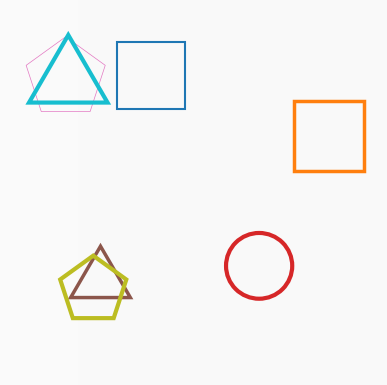[{"shape": "square", "thickness": 1.5, "radius": 0.44, "center": [0.39, 0.804]}, {"shape": "square", "thickness": 2.5, "radius": 0.46, "center": [0.849, 0.647]}, {"shape": "circle", "thickness": 3, "radius": 0.43, "center": [0.669, 0.309]}, {"shape": "triangle", "thickness": 2.5, "radius": 0.44, "center": [0.259, 0.272]}, {"shape": "pentagon", "thickness": 0.5, "radius": 0.54, "center": [0.17, 0.797]}, {"shape": "pentagon", "thickness": 3, "radius": 0.45, "center": [0.241, 0.246]}, {"shape": "triangle", "thickness": 3, "radius": 0.58, "center": [0.176, 0.792]}]